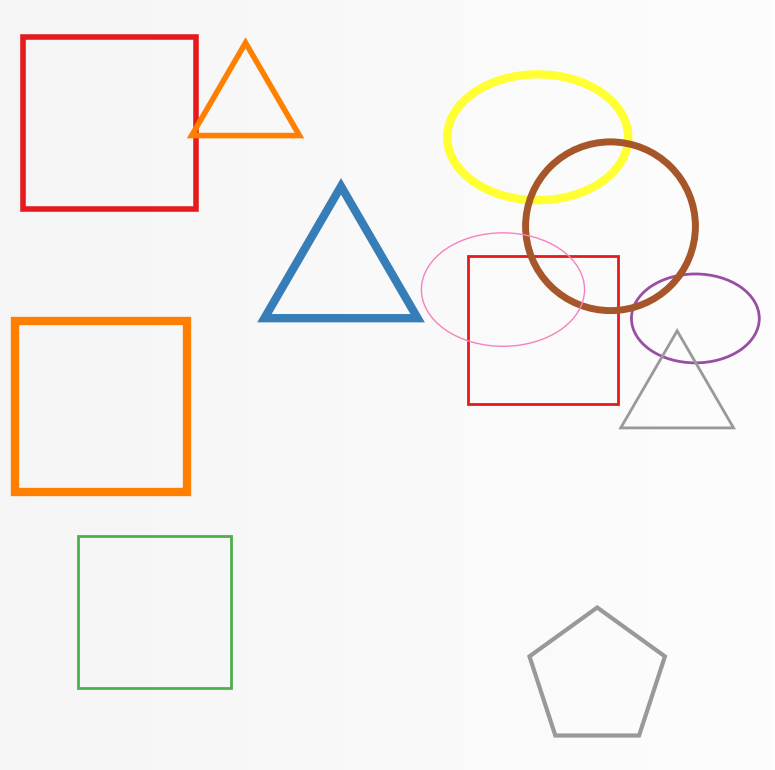[{"shape": "square", "thickness": 2, "radius": 0.56, "center": [0.141, 0.84]}, {"shape": "square", "thickness": 1, "radius": 0.48, "center": [0.701, 0.572]}, {"shape": "triangle", "thickness": 3, "radius": 0.57, "center": [0.44, 0.644]}, {"shape": "square", "thickness": 1, "radius": 0.49, "center": [0.199, 0.205]}, {"shape": "oval", "thickness": 1, "radius": 0.41, "center": [0.897, 0.586]}, {"shape": "square", "thickness": 3, "radius": 0.55, "center": [0.13, 0.472]}, {"shape": "triangle", "thickness": 2, "radius": 0.4, "center": [0.317, 0.864]}, {"shape": "oval", "thickness": 3, "radius": 0.58, "center": [0.694, 0.822]}, {"shape": "circle", "thickness": 2.5, "radius": 0.55, "center": [0.788, 0.706]}, {"shape": "oval", "thickness": 0.5, "radius": 0.53, "center": [0.649, 0.624]}, {"shape": "triangle", "thickness": 1, "radius": 0.42, "center": [0.874, 0.486]}, {"shape": "pentagon", "thickness": 1.5, "radius": 0.46, "center": [0.771, 0.119]}]